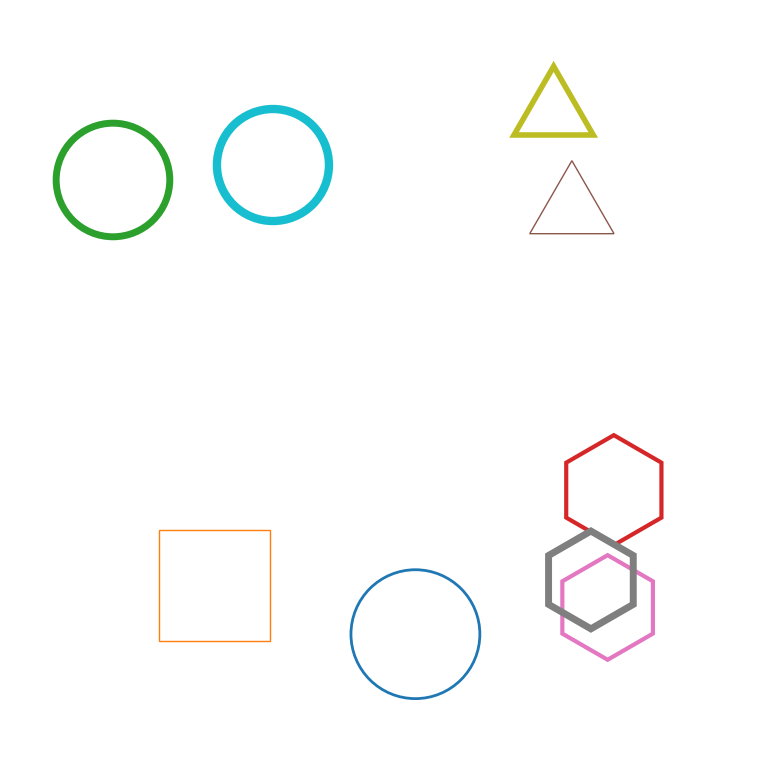[{"shape": "circle", "thickness": 1, "radius": 0.42, "center": [0.539, 0.176]}, {"shape": "square", "thickness": 0.5, "radius": 0.36, "center": [0.279, 0.24]}, {"shape": "circle", "thickness": 2.5, "radius": 0.37, "center": [0.147, 0.766]}, {"shape": "hexagon", "thickness": 1.5, "radius": 0.36, "center": [0.797, 0.363]}, {"shape": "triangle", "thickness": 0.5, "radius": 0.32, "center": [0.743, 0.728]}, {"shape": "hexagon", "thickness": 1.5, "radius": 0.34, "center": [0.789, 0.211]}, {"shape": "hexagon", "thickness": 2.5, "radius": 0.32, "center": [0.767, 0.247]}, {"shape": "triangle", "thickness": 2, "radius": 0.3, "center": [0.719, 0.854]}, {"shape": "circle", "thickness": 3, "radius": 0.36, "center": [0.354, 0.786]}]